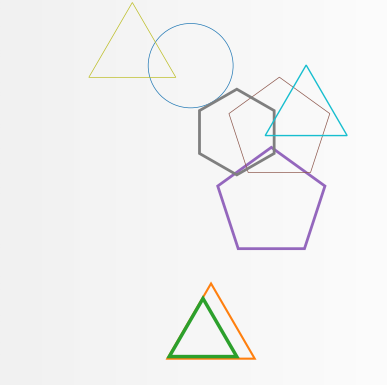[{"shape": "circle", "thickness": 0.5, "radius": 0.55, "center": [0.492, 0.829]}, {"shape": "triangle", "thickness": 1.5, "radius": 0.65, "center": [0.545, 0.133]}, {"shape": "triangle", "thickness": 2.5, "radius": 0.5, "center": [0.524, 0.124]}, {"shape": "pentagon", "thickness": 2, "radius": 0.73, "center": [0.7, 0.472]}, {"shape": "pentagon", "thickness": 0.5, "radius": 0.68, "center": [0.721, 0.663]}, {"shape": "hexagon", "thickness": 2, "radius": 0.56, "center": [0.611, 0.657]}, {"shape": "triangle", "thickness": 0.5, "radius": 0.65, "center": [0.341, 0.864]}, {"shape": "triangle", "thickness": 1, "radius": 0.61, "center": [0.79, 0.709]}]